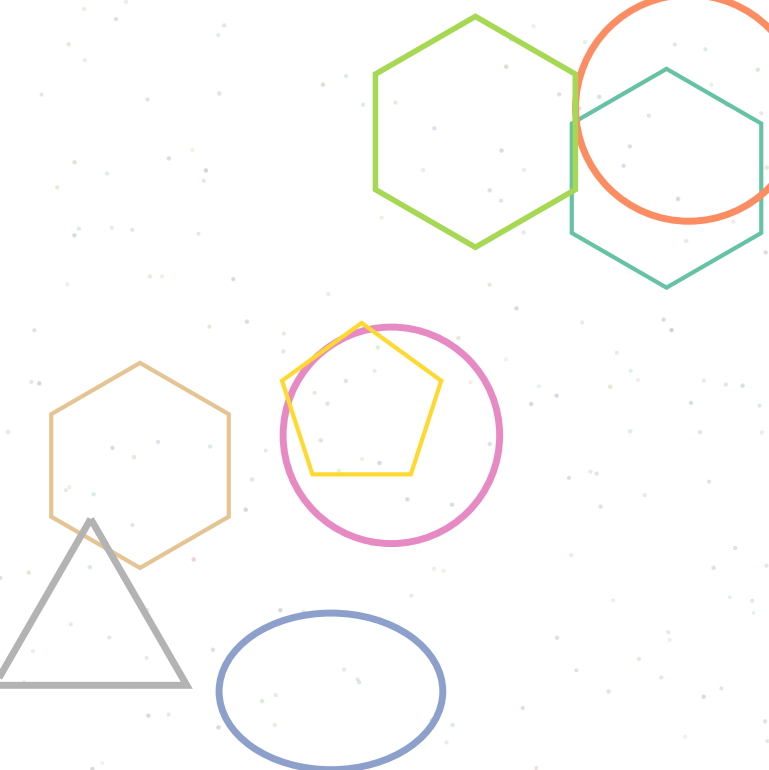[{"shape": "hexagon", "thickness": 1.5, "radius": 0.71, "center": [0.866, 0.769]}, {"shape": "circle", "thickness": 2.5, "radius": 0.74, "center": [0.895, 0.86]}, {"shape": "oval", "thickness": 2.5, "radius": 0.73, "center": [0.43, 0.102]}, {"shape": "circle", "thickness": 2.5, "radius": 0.7, "center": [0.508, 0.435]}, {"shape": "hexagon", "thickness": 2, "radius": 0.75, "center": [0.617, 0.829]}, {"shape": "pentagon", "thickness": 1.5, "radius": 0.54, "center": [0.47, 0.472]}, {"shape": "hexagon", "thickness": 1.5, "radius": 0.67, "center": [0.182, 0.396]}, {"shape": "triangle", "thickness": 2.5, "radius": 0.72, "center": [0.118, 0.182]}]